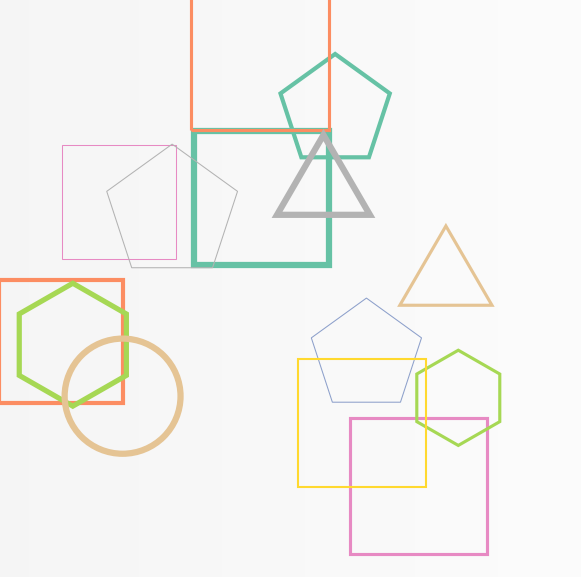[{"shape": "square", "thickness": 3, "radius": 0.58, "center": [0.45, 0.657]}, {"shape": "pentagon", "thickness": 2, "radius": 0.49, "center": [0.577, 0.807]}, {"shape": "square", "thickness": 2, "radius": 0.53, "center": [0.105, 0.407]}, {"shape": "square", "thickness": 1.5, "radius": 0.59, "center": [0.447, 0.892]}, {"shape": "pentagon", "thickness": 0.5, "radius": 0.5, "center": [0.63, 0.383]}, {"shape": "square", "thickness": 0.5, "radius": 0.49, "center": [0.205, 0.649]}, {"shape": "square", "thickness": 1.5, "radius": 0.59, "center": [0.721, 0.157]}, {"shape": "hexagon", "thickness": 2.5, "radius": 0.53, "center": [0.125, 0.402]}, {"shape": "hexagon", "thickness": 1.5, "radius": 0.41, "center": [0.788, 0.31]}, {"shape": "square", "thickness": 1, "radius": 0.55, "center": [0.623, 0.267]}, {"shape": "circle", "thickness": 3, "radius": 0.5, "center": [0.211, 0.313]}, {"shape": "triangle", "thickness": 1.5, "radius": 0.46, "center": [0.767, 0.516]}, {"shape": "pentagon", "thickness": 0.5, "radius": 0.59, "center": [0.296, 0.631]}, {"shape": "triangle", "thickness": 3, "radius": 0.46, "center": [0.557, 0.673]}]